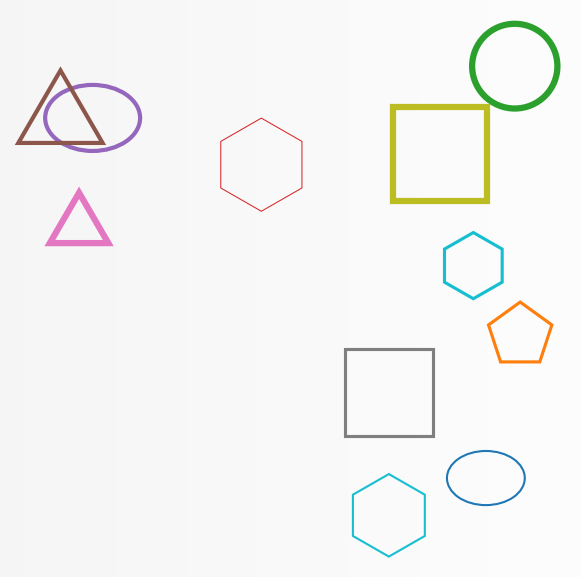[{"shape": "oval", "thickness": 1, "radius": 0.33, "center": [0.836, 0.171]}, {"shape": "pentagon", "thickness": 1.5, "radius": 0.29, "center": [0.895, 0.419]}, {"shape": "circle", "thickness": 3, "radius": 0.37, "center": [0.886, 0.885]}, {"shape": "hexagon", "thickness": 0.5, "radius": 0.4, "center": [0.45, 0.714]}, {"shape": "oval", "thickness": 2, "radius": 0.41, "center": [0.159, 0.795]}, {"shape": "triangle", "thickness": 2, "radius": 0.42, "center": [0.104, 0.793]}, {"shape": "triangle", "thickness": 3, "radius": 0.29, "center": [0.136, 0.607]}, {"shape": "square", "thickness": 1.5, "radius": 0.38, "center": [0.669, 0.319]}, {"shape": "square", "thickness": 3, "radius": 0.4, "center": [0.757, 0.732]}, {"shape": "hexagon", "thickness": 1.5, "radius": 0.29, "center": [0.814, 0.539]}, {"shape": "hexagon", "thickness": 1, "radius": 0.36, "center": [0.669, 0.107]}]